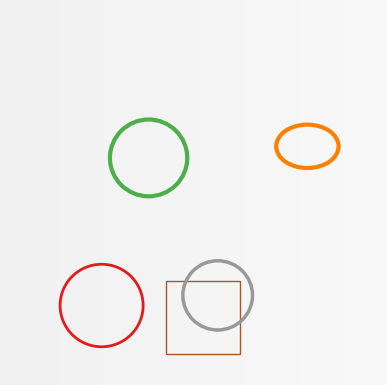[{"shape": "circle", "thickness": 2, "radius": 0.54, "center": [0.262, 0.206]}, {"shape": "circle", "thickness": 3, "radius": 0.5, "center": [0.383, 0.59]}, {"shape": "oval", "thickness": 3, "radius": 0.4, "center": [0.793, 0.62]}, {"shape": "square", "thickness": 1, "radius": 0.47, "center": [0.524, 0.175]}, {"shape": "circle", "thickness": 2.5, "radius": 0.45, "center": [0.562, 0.233]}]